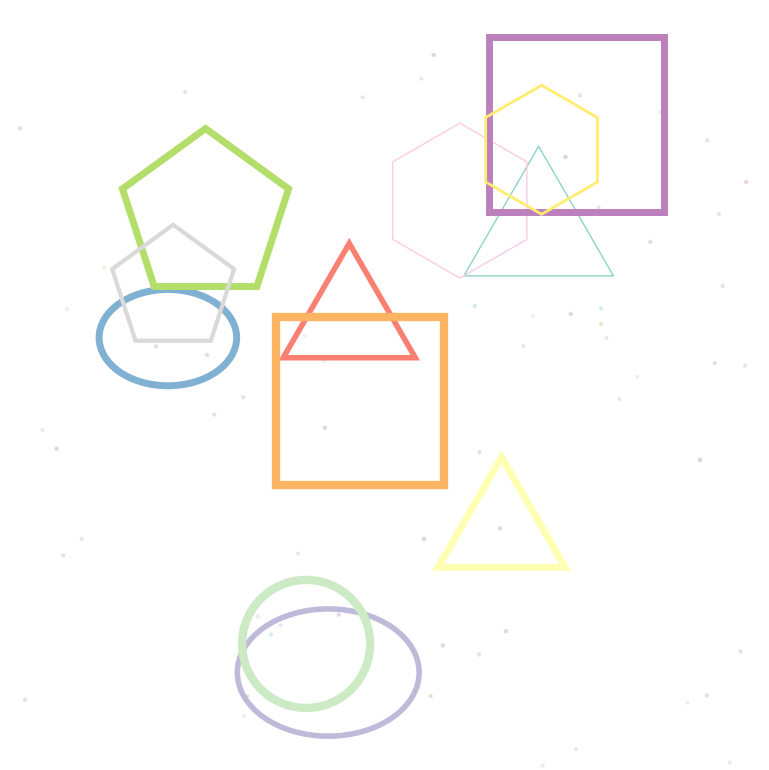[{"shape": "triangle", "thickness": 0.5, "radius": 0.56, "center": [0.7, 0.698]}, {"shape": "triangle", "thickness": 2.5, "radius": 0.48, "center": [0.651, 0.311]}, {"shape": "oval", "thickness": 2, "radius": 0.59, "center": [0.426, 0.127]}, {"shape": "triangle", "thickness": 2, "radius": 0.5, "center": [0.454, 0.585]}, {"shape": "oval", "thickness": 2.5, "radius": 0.45, "center": [0.218, 0.562]}, {"shape": "square", "thickness": 3, "radius": 0.55, "center": [0.468, 0.479]}, {"shape": "pentagon", "thickness": 2.5, "radius": 0.57, "center": [0.267, 0.72]}, {"shape": "hexagon", "thickness": 0.5, "radius": 0.5, "center": [0.597, 0.739]}, {"shape": "pentagon", "thickness": 1.5, "radius": 0.42, "center": [0.225, 0.625]}, {"shape": "square", "thickness": 2.5, "radius": 0.57, "center": [0.749, 0.839]}, {"shape": "circle", "thickness": 3, "radius": 0.42, "center": [0.398, 0.164]}, {"shape": "hexagon", "thickness": 1, "radius": 0.42, "center": [0.703, 0.806]}]